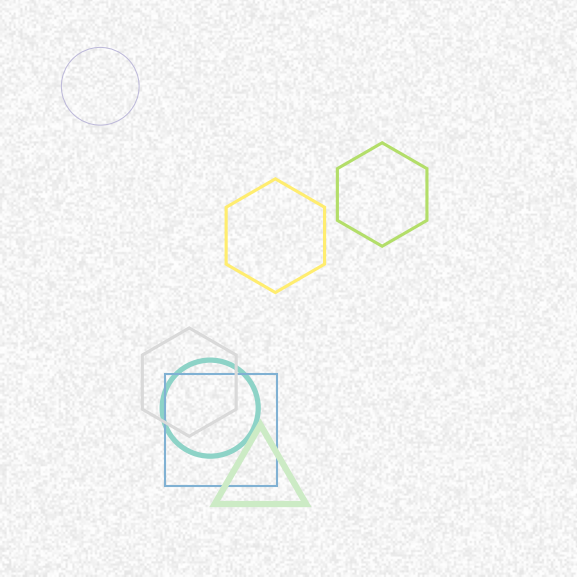[{"shape": "circle", "thickness": 2.5, "radius": 0.42, "center": [0.364, 0.292]}, {"shape": "circle", "thickness": 0.5, "radius": 0.34, "center": [0.174, 0.85]}, {"shape": "square", "thickness": 1, "radius": 0.49, "center": [0.383, 0.255]}, {"shape": "hexagon", "thickness": 1.5, "radius": 0.45, "center": [0.662, 0.662]}, {"shape": "hexagon", "thickness": 1.5, "radius": 0.47, "center": [0.328, 0.337]}, {"shape": "triangle", "thickness": 3, "radius": 0.46, "center": [0.451, 0.172]}, {"shape": "hexagon", "thickness": 1.5, "radius": 0.49, "center": [0.477, 0.591]}]